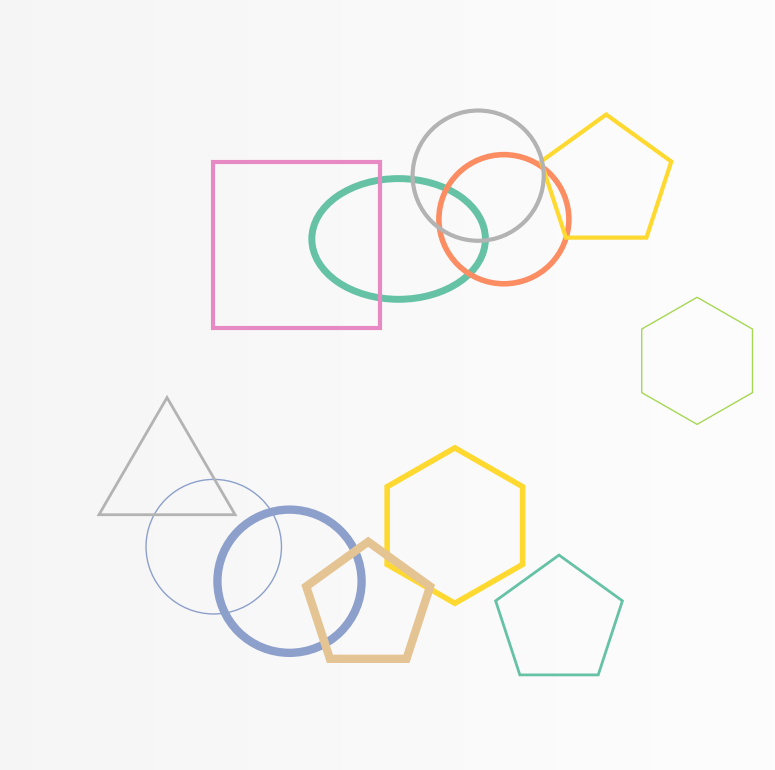[{"shape": "oval", "thickness": 2.5, "radius": 0.56, "center": [0.514, 0.69]}, {"shape": "pentagon", "thickness": 1, "radius": 0.43, "center": [0.721, 0.193]}, {"shape": "circle", "thickness": 2, "radius": 0.42, "center": [0.65, 0.715]}, {"shape": "circle", "thickness": 0.5, "radius": 0.44, "center": [0.276, 0.29]}, {"shape": "circle", "thickness": 3, "radius": 0.47, "center": [0.374, 0.245]}, {"shape": "square", "thickness": 1.5, "radius": 0.54, "center": [0.383, 0.682]}, {"shape": "hexagon", "thickness": 0.5, "radius": 0.41, "center": [0.899, 0.531]}, {"shape": "pentagon", "thickness": 1.5, "radius": 0.44, "center": [0.782, 0.763]}, {"shape": "hexagon", "thickness": 2, "radius": 0.5, "center": [0.587, 0.317]}, {"shape": "pentagon", "thickness": 3, "radius": 0.42, "center": [0.475, 0.212]}, {"shape": "triangle", "thickness": 1, "radius": 0.51, "center": [0.216, 0.382]}, {"shape": "circle", "thickness": 1.5, "radius": 0.42, "center": [0.617, 0.772]}]